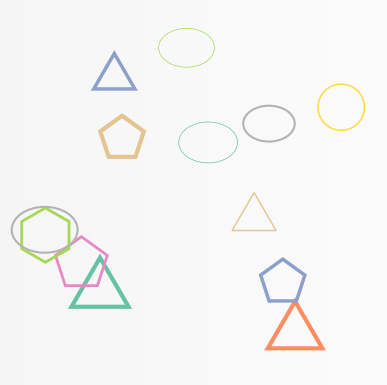[{"shape": "triangle", "thickness": 3, "radius": 0.43, "center": [0.258, 0.246]}, {"shape": "oval", "thickness": 0.5, "radius": 0.38, "center": [0.537, 0.63]}, {"shape": "triangle", "thickness": 3, "radius": 0.41, "center": [0.761, 0.136]}, {"shape": "triangle", "thickness": 2.5, "radius": 0.31, "center": [0.295, 0.8]}, {"shape": "pentagon", "thickness": 2.5, "radius": 0.3, "center": [0.73, 0.267]}, {"shape": "pentagon", "thickness": 2, "radius": 0.35, "center": [0.21, 0.315]}, {"shape": "oval", "thickness": 0.5, "radius": 0.36, "center": [0.481, 0.876]}, {"shape": "hexagon", "thickness": 2, "radius": 0.35, "center": [0.117, 0.389]}, {"shape": "circle", "thickness": 1, "radius": 0.3, "center": [0.881, 0.721]}, {"shape": "triangle", "thickness": 1, "radius": 0.33, "center": [0.656, 0.434]}, {"shape": "pentagon", "thickness": 3, "radius": 0.3, "center": [0.315, 0.64]}, {"shape": "oval", "thickness": 1.5, "radius": 0.43, "center": [0.115, 0.403]}, {"shape": "oval", "thickness": 1.5, "radius": 0.33, "center": [0.694, 0.679]}]